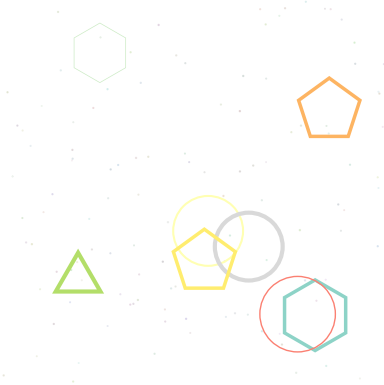[{"shape": "hexagon", "thickness": 2.5, "radius": 0.46, "center": [0.818, 0.181]}, {"shape": "circle", "thickness": 1.5, "radius": 0.45, "center": [0.541, 0.4]}, {"shape": "circle", "thickness": 1, "radius": 0.49, "center": [0.773, 0.184]}, {"shape": "pentagon", "thickness": 2.5, "radius": 0.42, "center": [0.855, 0.713]}, {"shape": "triangle", "thickness": 3, "radius": 0.34, "center": [0.203, 0.276]}, {"shape": "circle", "thickness": 3, "radius": 0.44, "center": [0.646, 0.36]}, {"shape": "hexagon", "thickness": 0.5, "radius": 0.39, "center": [0.259, 0.863]}, {"shape": "pentagon", "thickness": 2.5, "radius": 0.42, "center": [0.531, 0.32]}]